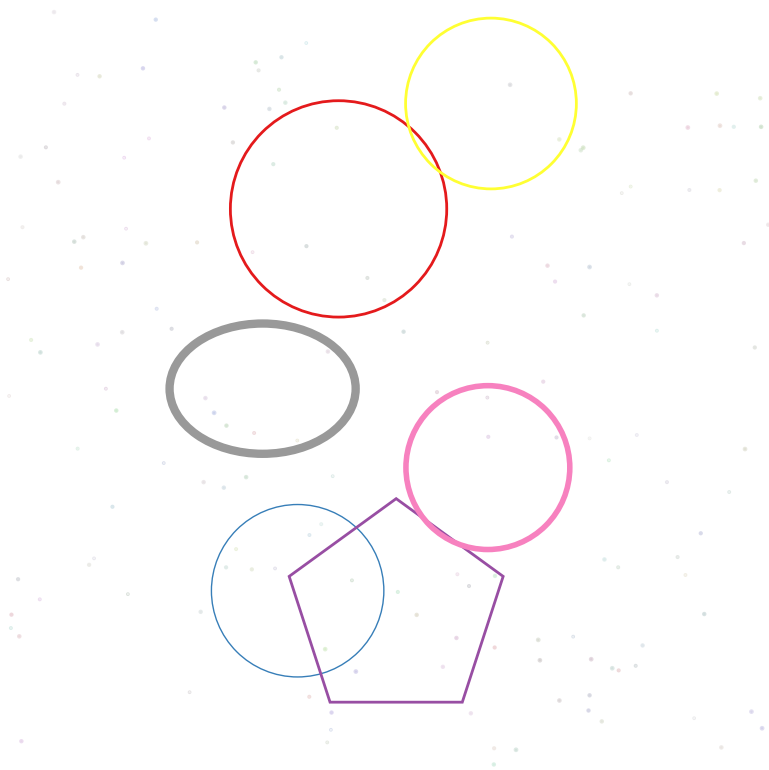[{"shape": "circle", "thickness": 1, "radius": 0.7, "center": [0.44, 0.729]}, {"shape": "circle", "thickness": 0.5, "radius": 0.56, "center": [0.387, 0.233]}, {"shape": "pentagon", "thickness": 1, "radius": 0.73, "center": [0.514, 0.206]}, {"shape": "circle", "thickness": 1, "radius": 0.55, "center": [0.638, 0.866]}, {"shape": "circle", "thickness": 2, "radius": 0.53, "center": [0.634, 0.393]}, {"shape": "oval", "thickness": 3, "radius": 0.6, "center": [0.341, 0.495]}]